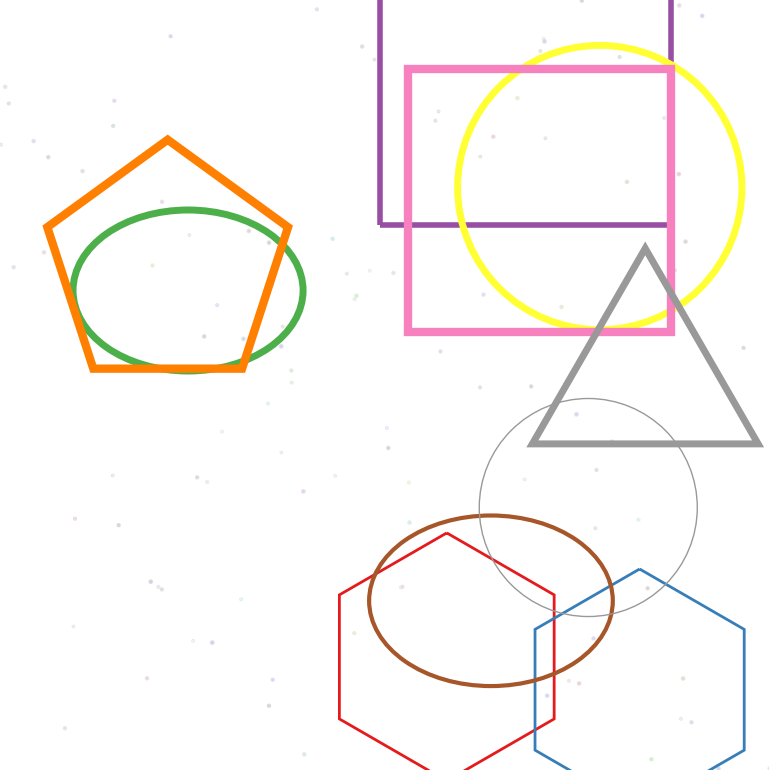[{"shape": "hexagon", "thickness": 1, "radius": 0.81, "center": [0.58, 0.147]}, {"shape": "hexagon", "thickness": 1, "radius": 0.78, "center": [0.831, 0.104]}, {"shape": "oval", "thickness": 2.5, "radius": 0.75, "center": [0.244, 0.623]}, {"shape": "square", "thickness": 2, "radius": 0.94, "center": [0.683, 0.897]}, {"shape": "pentagon", "thickness": 3, "radius": 0.82, "center": [0.218, 0.654]}, {"shape": "circle", "thickness": 2.5, "radius": 0.92, "center": [0.779, 0.756]}, {"shape": "oval", "thickness": 1.5, "radius": 0.79, "center": [0.638, 0.22]}, {"shape": "square", "thickness": 3, "radius": 0.85, "center": [0.701, 0.74]}, {"shape": "circle", "thickness": 0.5, "radius": 0.71, "center": [0.764, 0.341]}, {"shape": "triangle", "thickness": 2.5, "radius": 0.85, "center": [0.838, 0.508]}]